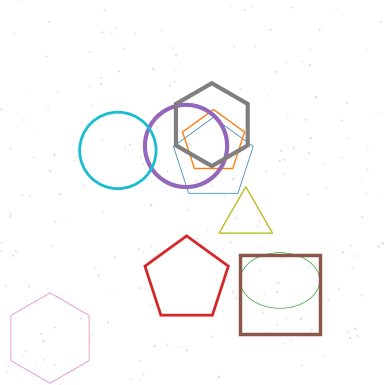[{"shape": "pentagon", "thickness": 0.5, "radius": 0.54, "center": [0.554, 0.586]}, {"shape": "pentagon", "thickness": 1, "radius": 0.42, "center": [0.555, 0.631]}, {"shape": "oval", "thickness": 0.5, "radius": 0.52, "center": [0.727, 0.272]}, {"shape": "pentagon", "thickness": 2, "radius": 0.57, "center": [0.485, 0.273]}, {"shape": "circle", "thickness": 3, "radius": 0.53, "center": [0.483, 0.621]}, {"shape": "square", "thickness": 2.5, "radius": 0.52, "center": [0.727, 0.235]}, {"shape": "hexagon", "thickness": 0.5, "radius": 0.59, "center": [0.13, 0.122]}, {"shape": "hexagon", "thickness": 3, "radius": 0.54, "center": [0.55, 0.676]}, {"shape": "triangle", "thickness": 1, "radius": 0.4, "center": [0.638, 0.435]}, {"shape": "circle", "thickness": 2, "radius": 0.5, "center": [0.306, 0.609]}]